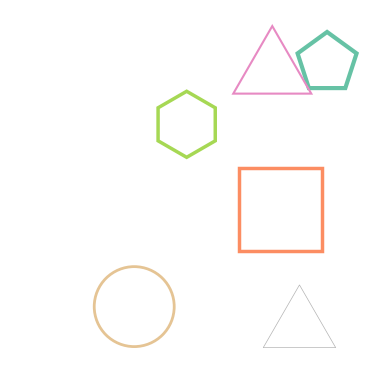[{"shape": "pentagon", "thickness": 3, "radius": 0.4, "center": [0.85, 0.836]}, {"shape": "square", "thickness": 2.5, "radius": 0.54, "center": [0.728, 0.456]}, {"shape": "triangle", "thickness": 1.5, "radius": 0.58, "center": [0.707, 0.815]}, {"shape": "hexagon", "thickness": 2.5, "radius": 0.43, "center": [0.485, 0.677]}, {"shape": "circle", "thickness": 2, "radius": 0.52, "center": [0.349, 0.204]}, {"shape": "triangle", "thickness": 0.5, "radius": 0.54, "center": [0.778, 0.151]}]